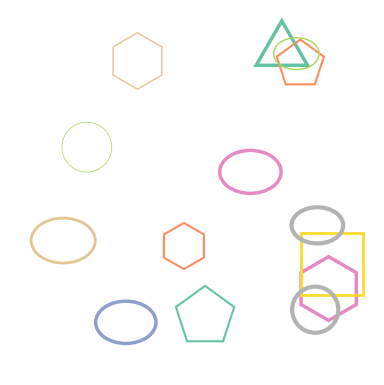[{"shape": "triangle", "thickness": 2.5, "radius": 0.38, "center": [0.732, 0.869]}, {"shape": "pentagon", "thickness": 1.5, "radius": 0.4, "center": [0.533, 0.178]}, {"shape": "pentagon", "thickness": 1.5, "radius": 0.32, "center": [0.78, 0.833]}, {"shape": "hexagon", "thickness": 1.5, "radius": 0.3, "center": [0.478, 0.361]}, {"shape": "oval", "thickness": 2.5, "radius": 0.39, "center": [0.327, 0.163]}, {"shape": "hexagon", "thickness": 2.5, "radius": 0.41, "center": [0.854, 0.25]}, {"shape": "oval", "thickness": 2.5, "radius": 0.4, "center": [0.65, 0.554]}, {"shape": "oval", "thickness": 1, "radius": 0.3, "center": [0.77, 0.861]}, {"shape": "circle", "thickness": 0.5, "radius": 0.32, "center": [0.225, 0.618]}, {"shape": "square", "thickness": 2, "radius": 0.4, "center": [0.863, 0.315]}, {"shape": "hexagon", "thickness": 1, "radius": 0.37, "center": [0.357, 0.842]}, {"shape": "oval", "thickness": 2, "radius": 0.42, "center": [0.164, 0.375]}, {"shape": "oval", "thickness": 3, "radius": 0.34, "center": [0.824, 0.415]}, {"shape": "circle", "thickness": 3, "radius": 0.3, "center": [0.819, 0.196]}]